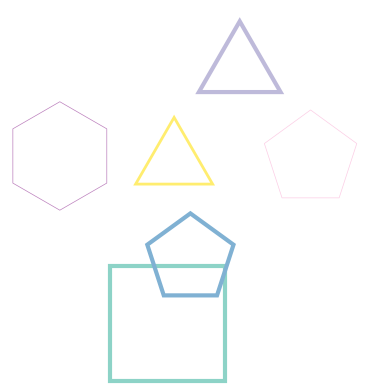[{"shape": "square", "thickness": 3, "radius": 0.75, "center": [0.435, 0.159]}, {"shape": "triangle", "thickness": 3, "radius": 0.61, "center": [0.623, 0.822]}, {"shape": "pentagon", "thickness": 3, "radius": 0.59, "center": [0.495, 0.328]}, {"shape": "pentagon", "thickness": 0.5, "radius": 0.63, "center": [0.807, 0.588]}, {"shape": "hexagon", "thickness": 0.5, "radius": 0.7, "center": [0.155, 0.595]}, {"shape": "triangle", "thickness": 2, "radius": 0.58, "center": [0.452, 0.58]}]